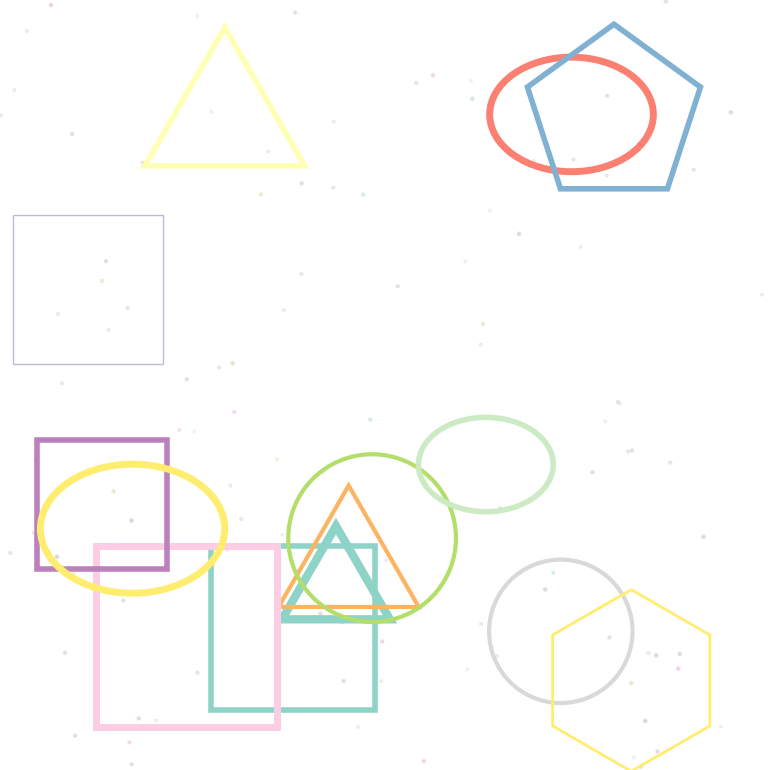[{"shape": "triangle", "thickness": 3, "radius": 0.4, "center": [0.436, 0.236]}, {"shape": "square", "thickness": 2, "radius": 0.53, "center": [0.381, 0.184]}, {"shape": "triangle", "thickness": 2, "radius": 0.6, "center": [0.292, 0.844]}, {"shape": "square", "thickness": 0.5, "radius": 0.49, "center": [0.114, 0.624]}, {"shape": "oval", "thickness": 2.5, "radius": 0.53, "center": [0.742, 0.851]}, {"shape": "pentagon", "thickness": 2, "radius": 0.59, "center": [0.797, 0.85]}, {"shape": "triangle", "thickness": 1.5, "radius": 0.53, "center": [0.453, 0.264]}, {"shape": "circle", "thickness": 1.5, "radius": 0.54, "center": [0.483, 0.301]}, {"shape": "square", "thickness": 2.5, "radius": 0.59, "center": [0.242, 0.174]}, {"shape": "circle", "thickness": 1.5, "radius": 0.47, "center": [0.728, 0.18]}, {"shape": "square", "thickness": 2, "radius": 0.42, "center": [0.133, 0.345]}, {"shape": "oval", "thickness": 2, "radius": 0.44, "center": [0.631, 0.397]}, {"shape": "hexagon", "thickness": 1, "radius": 0.59, "center": [0.82, 0.116]}, {"shape": "oval", "thickness": 2.5, "radius": 0.6, "center": [0.172, 0.313]}]